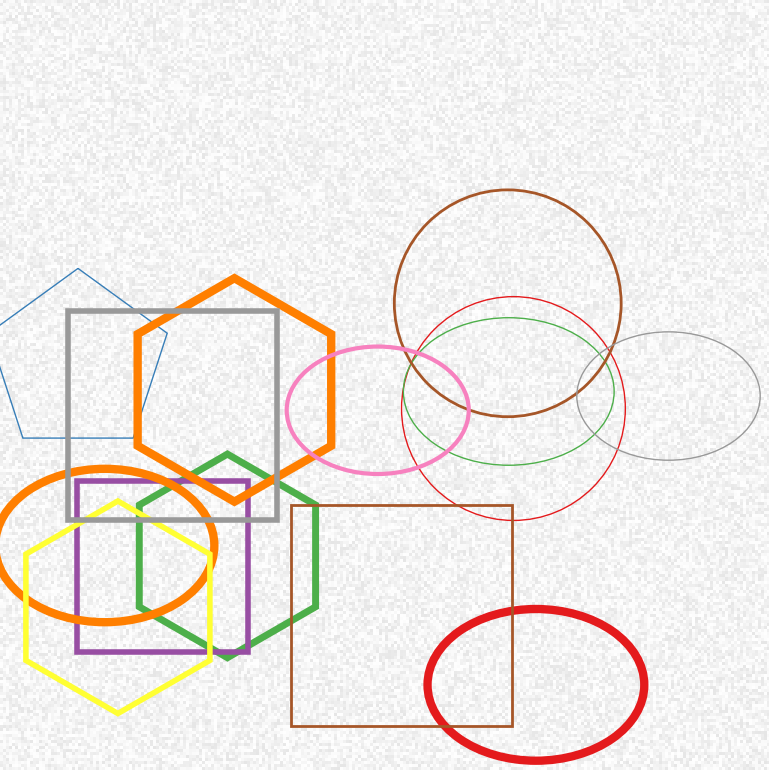[{"shape": "circle", "thickness": 0.5, "radius": 0.73, "center": [0.667, 0.469]}, {"shape": "oval", "thickness": 3, "radius": 0.7, "center": [0.696, 0.111]}, {"shape": "pentagon", "thickness": 0.5, "radius": 0.61, "center": [0.101, 0.53]}, {"shape": "oval", "thickness": 0.5, "radius": 0.68, "center": [0.661, 0.492]}, {"shape": "hexagon", "thickness": 2.5, "radius": 0.66, "center": [0.295, 0.278]}, {"shape": "square", "thickness": 2, "radius": 0.55, "center": [0.211, 0.265]}, {"shape": "oval", "thickness": 3, "radius": 0.71, "center": [0.136, 0.292]}, {"shape": "hexagon", "thickness": 3, "radius": 0.73, "center": [0.304, 0.494]}, {"shape": "hexagon", "thickness": 2, "radius": 0.69, "center": [0.153, 0.211]}, {"shape": "square", "thickness": 1, "radius": 0.72, "center": [0.521, 0.2]}, {"shape": "circle", "thickness": 1, "radius": 0.74, "center": [0.659, 0.606]}, {"shape": "oval", "thickness": 1.5, "radius": 0.59, "center": [0.491, 0.467]}, {"shape": "square", "thickness": 2, "radius": 0.68, "center": [0.224, 0.461]}, {"shape": "oval", "thickness": 0.5, "radius": 0.6, "center": [0.868, 0.486]}]